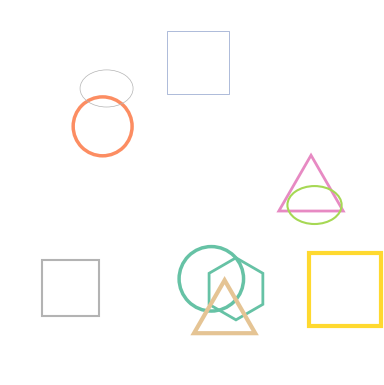[{"shape": "hexagon", "thickness": 2, "radius": 0.4, "center": [0.613, 0.25]}, {"shape": "circle", "thickness": 2.5, "radius": 0.42, "center": [0.549, 0.276]}, {"shape": "circle", "thickness": 2.5, "radius": 0.38, "center": [0.267, 0.672]}, {"shape": "square", "thickness": 0.5, "radius": 0.4, "center": [0.513, 0.837]}, {"shape": "triangle", "thickness": 2, "radius": 0.48, "center": [0.808, 0.5]}, {"shape": "oval", "thickness": 1.5, "radius": 0.35, "center": [0.817, 0.467]}, {"shape": "square", "thickness": 3, "radius": 0.47, "center": [0.896, 0.247]}, {"shape": "triangle", "thickness": 3, "radius": 0.46, "center": [0.583, 0.18]}, {"shape": "oval", "thickness": 0.5, "radius": 0.34, "center": [0.277, 0.77]}, {"shape": "square", "thickness": 1.5, "radius": 0.37, "center": [0.183, 0.252]}]